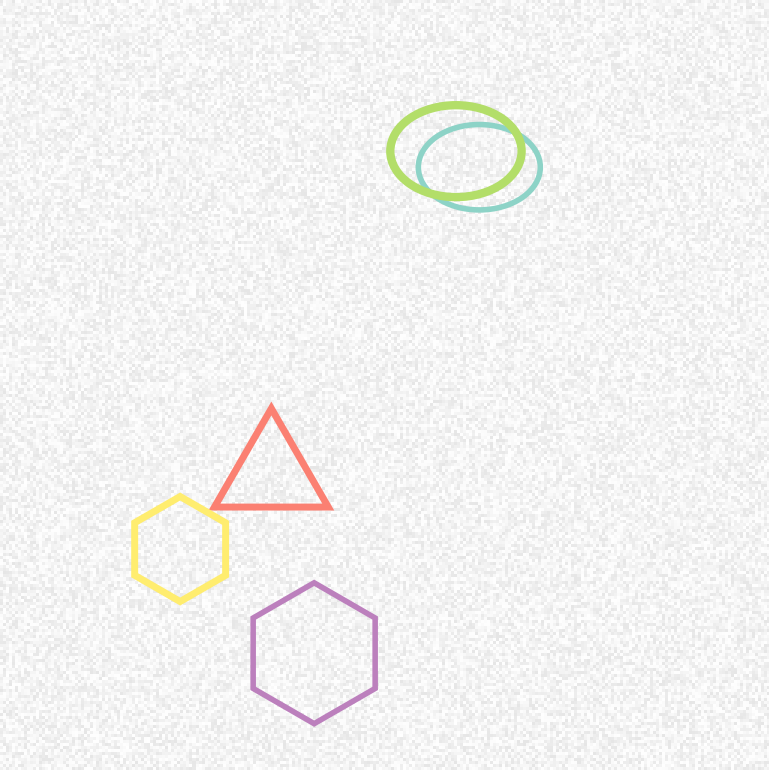[{"shape": "oval", "thickness": 2, "radius": 0.4, "center": [0.623, 0.783]}, {"shape": "triangle", "thickness": 2.5, "radius": 0.43, "center": [0.352, 0.384]}, {"shape": "oval", "thickness": 3, "radius": 0.43, "center": [0.592, 0.804]}, {"shape": "hexagon", "thickness": 2, "radius": 0.46, "center": [0.408, 0.152]}, {"shape": "hexagon", "thickness": 2.5, "radius": 0.34, "center": [0.234, 0.287]}]